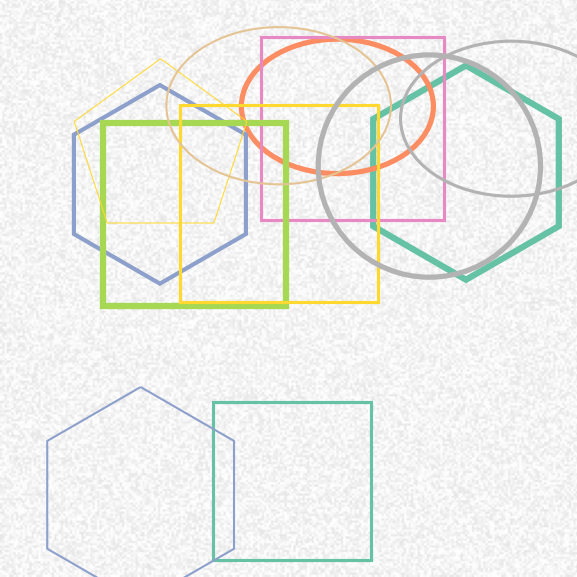[{"shape": "square", "thickness": 1.5, "radius": 0.68, "center": [0.506, 0.167]}, {"shape": "hexagon", "thickness": 3, "radius": 0.93, "center": [0.807, 0.7]}, {"shape": "oval", "thickness": 2.5, "radius": 0.83, "center": [0.584, 0.815]}, {"shape": "hexagon", "thickness": 2, "radius": 0.86, "center": [0.277, 0.68]}, {"shape": "hexagon", "thickness": 1, "radius": 0.93, "center": [0.244, 0.142]}, {"shape": "square", "thickness": 1.5, "radius": 0.79, "center": [0.611, 0.777]}, {"shape": "square", "thickness": 3, "radius": 0.79, "center": [0.337, 0.628]}, {"shape": "square", "thickness": 1.5, "radius": 0.85, "center": [0.483, 0.647]}, {"shape": "pentagon", "thickness": 0.5, "radius": 0.79, "center": [0.278, 0.74]}, {"shape": "oval", "thickness": 1, "radius": 0.97, "center": [0.483, 0.816]}, {"shape": "circle", "thickness": 2.5, "radius": 0.96, "center": [0.743, 0.712]}, {"shape": "oval", "thickness": 1.5, "radius": 0.96, "center": [0.885, 0.794]}]